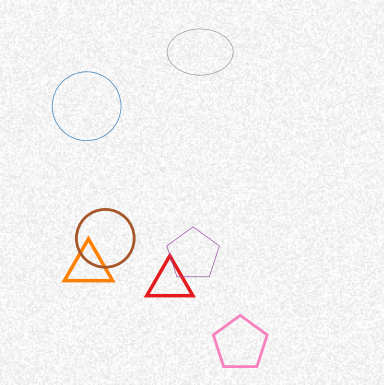[{"shape": "triangle", "thickness": 2.5, "radius": 0.35, "center": [0.441, 0.267]}, {"shape": "circle", "thickness": 0.5, "radius": 0.45, "center": [0.225, 0.724]}, {"shape": "pentagon", "thickness": 0.5, "radius": 0.36, "center": [0.502, 0.339]}, {"shape": "triangle", "thickness": 2.5, "radius": 0.36, "center": [0.23, 0.307]}, {"shape": "circle", "thickness": 2, "radius": 0.38, "center": [0.273, 0.381]}, {"shape": "pentagon", "thickness": 2, "radius": 0.37, "center": [0.624, 0.107]}, {"shape": "oval", "thickness": 0.5, "radius": 0.43, "center": [0.52, 0.865]}]